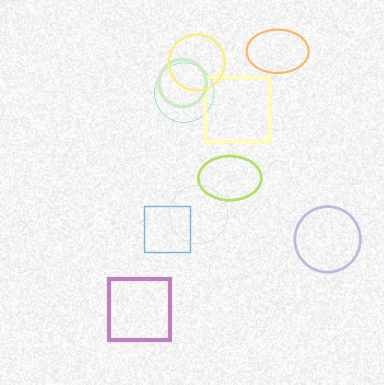[{"shape": "circle", "thickness": 0.5, "radius": 0.39, "center": [0.478, 0.759]}, {"shape": "square", "thickness": 2.5, "radius": 0.41, "center": [0.616, 0.716]}, {"shape": "circle", "thickness": 2, "radius": 0.43, "center": [0.851, 0.378]}, {"shape": "square", "thickness": 1, "radius": 0.3, "center": [0.433, 0.405]}, {"shape": "oval", "thickness": 1.5, "radius": 0.4, "center": [0.721, 0.867]}, {"shape": "oval", "thickness": 2, "radius": 0.41, "center": [0.597, 0.537]}, {"shape": "circle", "thickness": 0.5, "radius": 0.38, "center": [0.515, 0.443]}, {"shape": "square", "thickness": 3, "radius": 0.4, "center": [0.362, 0.196]}, {"shape": "circle", "thickness": 2.5, "radius": 0.31, "center": [0.474, 0.784]}, {"shape": "circle", "thickness": 1.5, "radius": 0.36, "center": [0.511, 0.838]}]